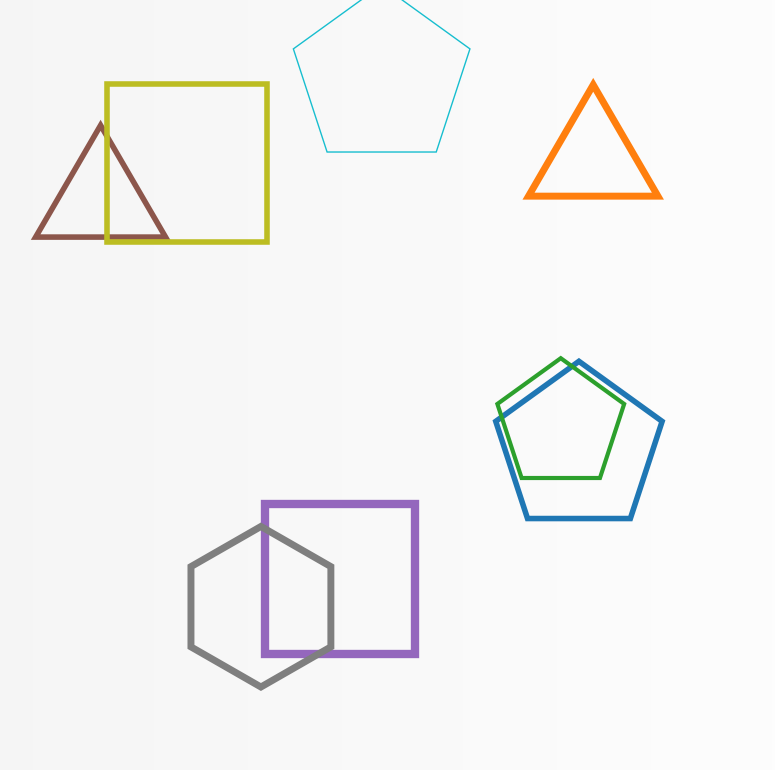[{"shape": "pentagon", "thickness": 2, "radius": 0.56, "center": [0.747, 0.418]}, {"shape": "triangle", "thickness": 2.5, "radius": 0.48, "center": [0.765, 0.793]}, {"shape": "pentagon", "thickness": 1.5, "radius": 0.43, "center": [0.724, 0.449]}, {"shape": "square", "thickness": 3, "radius": 0.49, "center": [0.439, 0.248]}, {"shape": "triangle", "thickness": 2, "radius": 0.48, "center": [0.13, 0.74]}, {"shape": "hexagon", "thickness": 2.5, "radius": 0.52, "center": [0.337, 0.212]}, {"shape": "square", "thickness": 2, "radius": 0.51, "center": [0.241, 0.789]}, {"shape": "pentagon", "thickness": 0.5, "radius": 0.6, "center": [0.492, 0.899]}]